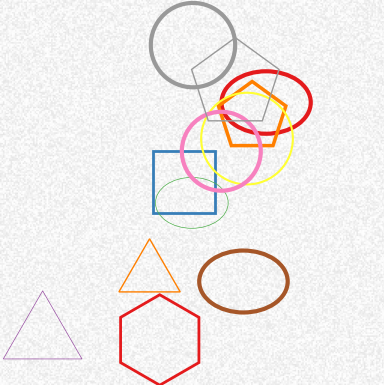[{"shape": "hexagon", "thickness": 2, "radius": 0.59, "center": [0.415, 0.117]}, {"shape": "oval", "thickness": 3, "radius": 0.58, "center": [0.691, 0.734]}, {"shape": "square", "thickness": 2, "radius": 0.41, "center": [0.478, 0.527]}, {"shape": "oval", "thickness": 0.5, "radius": 0.47, "center": [0.498, 0.473]}, {"shape": "triangle", "thickness": 0.5, "radius": 0.59, "center": [0.111, 0.127]}, {"shape": "pentagon", "thickness": 2.5, "radius": 0.46, "center": [0.655, 0.696]}, {"shape": "triangle", "thickness": 1, "radius": 0.46, "center": [0.388, 0.288]}, {"shape": "circle", "thickness": 1.5, "radius": 0.6, "center": [0.642, 0.64]}, {"shape": "oval", "thickness": 3, "radius": 0.57, "center": [0.632, 0.269]}, {"shape": "circle", "thickness": 3, "radius": 0.51, "center": [0.575, 0.607]}, {"shape": "circle", "thickness": 3, "radius": 0.55, "center": [0.501, 0.883]}, {"shape": "pentagon", "thickness": 1, "radius": 0.6, "center": [0.611, 0.783]}]